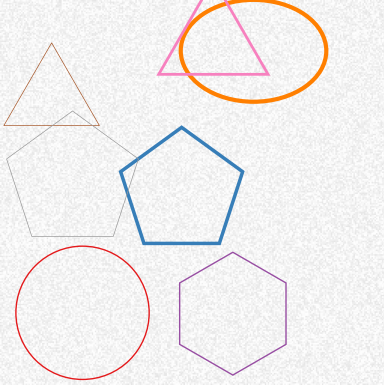[{"shape": "circle", "thickness": 1, "radius": 0.87, "center": [0.214, 0.188]}, {"shape": "pentagon", "thickness": 2.5, "radius": 0.83, "center": [0.472, 0.503]}, {"shape": "hexagon", "thickness": 1, "radius": 0.8, "center": [0.605, 0.185]}, {"shape": "oval", "thickness": 3, "radius": 0.95, "center": [0.659, 0.868]}, {"shape": "triangle", "thickness": 0.5, "radius": 0.72, "center": [0.134, 0.745]}, {"shape": "triangle", "thickness": 2, "radius": 0.82, "center": [0.554, 0.889]}, {"shape": "pentagon", "thickness": 0.5, "radius": 0.9, "center": [0.188, 0.532]}]